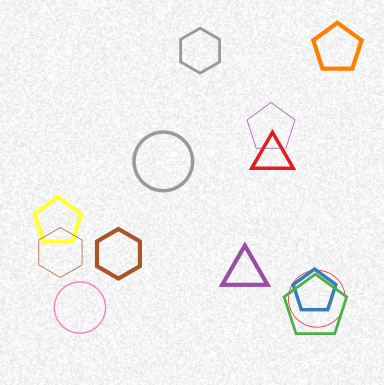[{"shape": "triangle", "thickness": 2.5, "radius": 0.31, "center": [0.708, 0.594]}, {"shape": "circle", "thickness": 0.5, "radius": 0.37, "center": [0.823, 0.224]}, {"shape": "pentagon", "thickness": 2.5, "radius": 0.29, "center": [0.817, 0.243]}, {"shape": "pentagon", "thickness": 2, "radius": 0.43, "center": [0.819, 0.202]}, {"shape": "triangle", "thickness": 3, "radius": 0.34, "center": [0.636, 0.294]}, {"shape": "pentagon", "thickness": 0.5, "radius": 0.33, "center": [0.704, 0.668]}, {"shape": "pentagon", "thickness": 3, "radius": 0.33, "center": [0.876, 0.875]}, {"shape": "pentagon", "thickness": 3, "radius": 0.32, "center": [0.15, 0.424]}, {"shape": "hexagon", "thickness": 0.5, "radius": 0.32, "center": [0.157, 0.344]}, {"shape": "hexagon", "thickness": 3, "radius": 0.32, "center": [0.308, 0.341]}, {"shape": "circle", "thickness": 1, "radius": 0.33, "center": [0.208, 0.201]}, {"shape": "hexagon", "thickness": 2, "radius": 0.29, "center": [0.52, 0.868]}, {"shape": "circle", "thickness": 2.5, "radius": 0.38, "center": [0.424, 0.581]}]